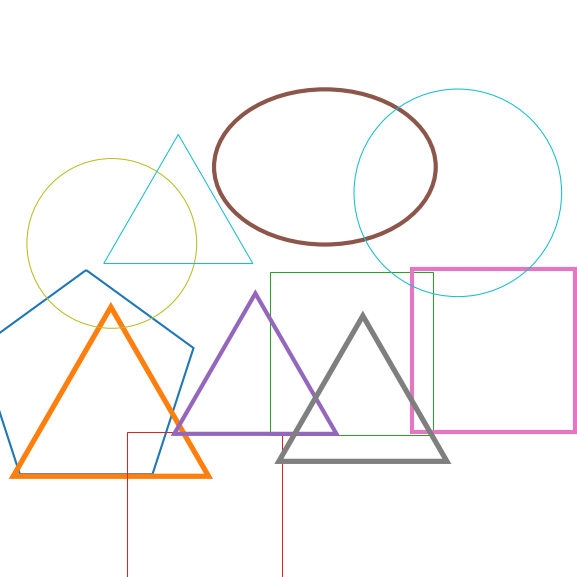[{"shape": "pentagon", "thickness": 1, "radius": 0.98, "center": [0.149, 0.336]}, {"shape": "triangle", "thickness": 2.5, "radius": 0.98, "center": [0.192, 0.272]}, {"shape": "square", "thickness": 0.5, "radius": 0.7, "center": [0.608, 0.387]}, {"shape": "square", "thickness": 0.5, "radius": 0.67, "center": [0.355, 0.117]}, {"shape": "triangle", "thickness": 2, "radius": 0.81, "center": [0.442, 0.329]}, {"shape": "oval", "thickness": 2, "radius": 0.96, "center": [0.563, 0.71]}, {"shape": "square", "thickness": 2, "radius": 0.71, "center": [0.855, 0.392]}, {"shape": "triangle", "thickness": 2.5, "radius": 0.84, "center": [0.628, 0.284]}, {"shape": "circle", "thickness": 0.5, "radius": 0.73, "center": [0.194, 0.578]}, {"shape": "triangle", "thickness": 0.5, "radius": 0.75, "center": [0.309, 0.617]}, {"shape": "circle", "thickness": 0.5, "radius": 0.9, "center": [0.793, 0.665]}]